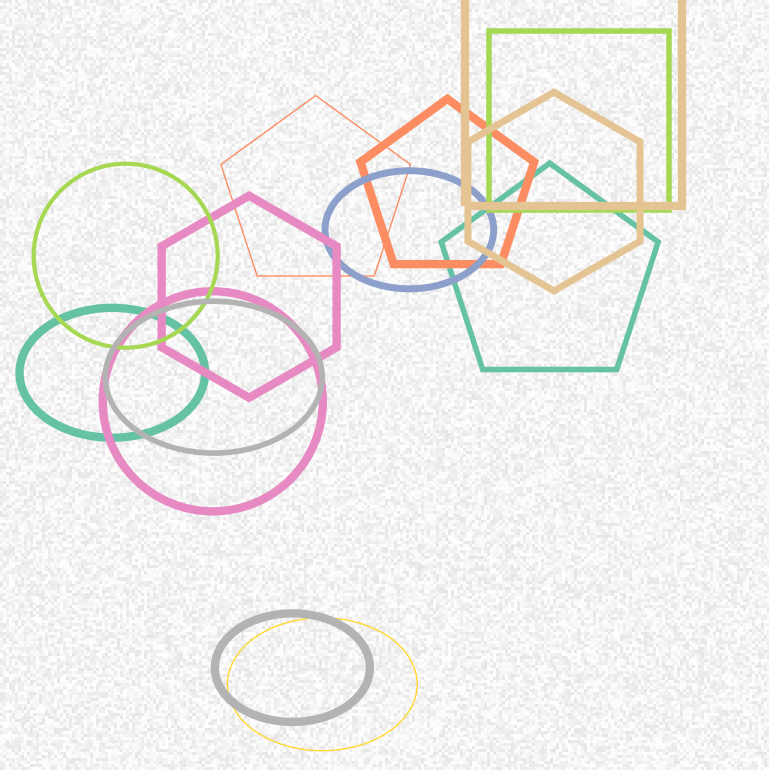[{"shape": "pentagon", "thickness": 2, "radius": 0.74, "center": [0.714, 0.64]}, {"shape": "oval", "thickness": 3, "radius": 0.6, "center": [0.146, 0.516]}, {"shape": "pentagon", "thickness": 3, "radius": 0.59, "center": [0.581, 0.753]}, {"shape": "pentagon", "thickness": 0.5, "radius": 0.65, "center": [0.41, 0.746]}, {"shape": "oval", "thickness": 2.5, "radius": 0.55, "center": [0.532, 0.702]}, {"shape": "hexagon", "thickness": 3, "radius": 0.66, "center": [0.324, 0.615]}, {"shape": "circle", "thickness": 3, "radius": 0.71, "center": [0.276, 0.479]}, {"shape": "circle", "thickness": 1.5, "radius": 0.6, "center": [0.163, 0.668]}, {"shape": "square", "thickness": 2, "radius": 0.58, "center": [0.752, 0.844]}, {"shape": "oval", "thickness": 0.5, "radius": 0.62, "center": [0.419, 0.111]}, {"shape": "square", "thickness": 3, "radius": 0.7, "center": [0.745, 0.873]}, {"shape": "hexagon", "thickness": 2.5, "radius": 0.65, "center": [0.719, 0.751]}, {"shape": "oval", "thickness": 3, "radius": 0.5, "center": [0.38, 0.133]}, {"shape": "oval", "thickness": 2, "radius": 0.7, "center": [0.278, 0.51]}]